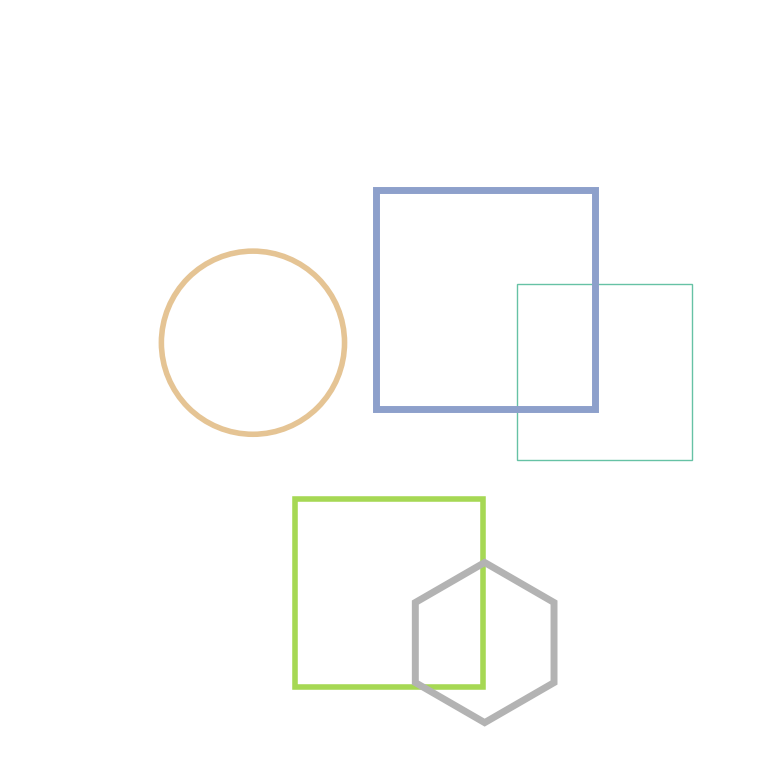[{"shape": "square", "thickness": 0.5, "radius": 0.57, "center": [0.785, 0.517]}, {"shape": "square", "thickness": 2.5, "radius": 0.71, "center": [0.631, 0.611]}, {"shape": "square", "thickness": 2, "radius": 0.61, "center": [0.506, 0.23]}, {"shape": "circle", "thickness": 2, "radius": 0.59, "center": [0.329, 0.555]}, {"shape": "hexagon", "thickness": 2.5, "radius": 0.52, "center": [0.629, 0.166]}]